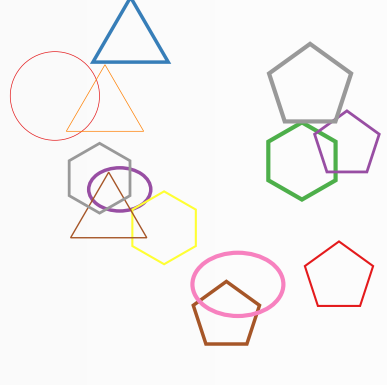[{"shape": "pentagon", "thickness": 1.5, "radius": 0.46, "center": [0.875, 0.28]}, {"shape": "circle", "thickness": 0.5, "radius": 0.58, "center": [0.142, 0.751]}, {"shape": "triangle", "thickness": 2.5, "radius": 0.56, "center": [0.337, 0.895]}, {"shape": "hexagon", "thickness": 3, "radius": 0.5, "center": [0.779, 0.582]}, {"shape": "oval", "thickness": 2.5, "radius": 0.4, "center": [0.309, 0.508]}, {"shape": "pentagon", "thickness": 2, "radius": 0.44, "center": [0.895, 0.624]}, {"shape": "triangle", "thickness": 0.5, "radius": 0.58, "center": [0.271, 0.717]}, {"shape": "hexagon", "thickness": 1.5, "radius": 0.47, "center": [0.423, 0.408]}, {"shape": "triangle", "thickness": 1, "radius": 0.57, "center": [0.28, 0.439]}, {"shape": "pentagon", "thickness": 2.5, "radius": 0.45, "center": [0.584, 0.179]}, {"shape": "oval", "thickness": 3, "radius": 0.59, "center": [0.614, 0.261]}, {"shape": "pentagon", "thickness": 3, "radius": 0.56, "center": [0.8, 0.775]}, {"shape": "hexagon", "thickness": 2, "radius": 0.45, "center": [0.257, 0.537]}]